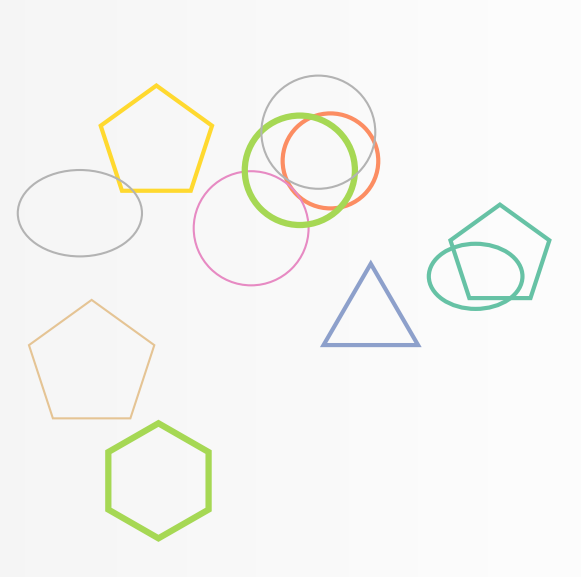[{"shape": "pentagon", "thickness": 2, "radius": 0.45, "center": [0.86, 0.555]}, {"shape": "oval", "thickness": 2, "radius": 0.4, "center": [0.818, 0.521]}, {"shape": "circle", "thickness": 2, "radius": 0.41, "center": [0.569, 0.721]}, {"shape": "triangle", "thickness": 2, "radius": 0.47, "center": [0.638, 0.449]}, {"shape": "circle", "thickness": 1, "radius": 0.49, "center": [0.432, 0.604]}, {"shape": "hexagon", "thickness": 3, "radius": 0.5, "center": [0.273, 0.167]}, {"shape": "circle", "thickness": 3, "radius": 0.47, "center": [0.516, 0.704]}, {"shape": "pentagon", "thickness": 2, "radius": 0.5, "center": [0.269, 0.75]}, {"shape": "pentagon", "thickness": 1, "radius": 0.57, "center": [0.158, 0.366]}, {"shape": "oval", "thickness": 1, "radius": 0.53, "center": [0.137, 0.63]}, {"shape": "circle", "thickness": 1, "radius": 0.49, "center": [0.548, 0.77]}]